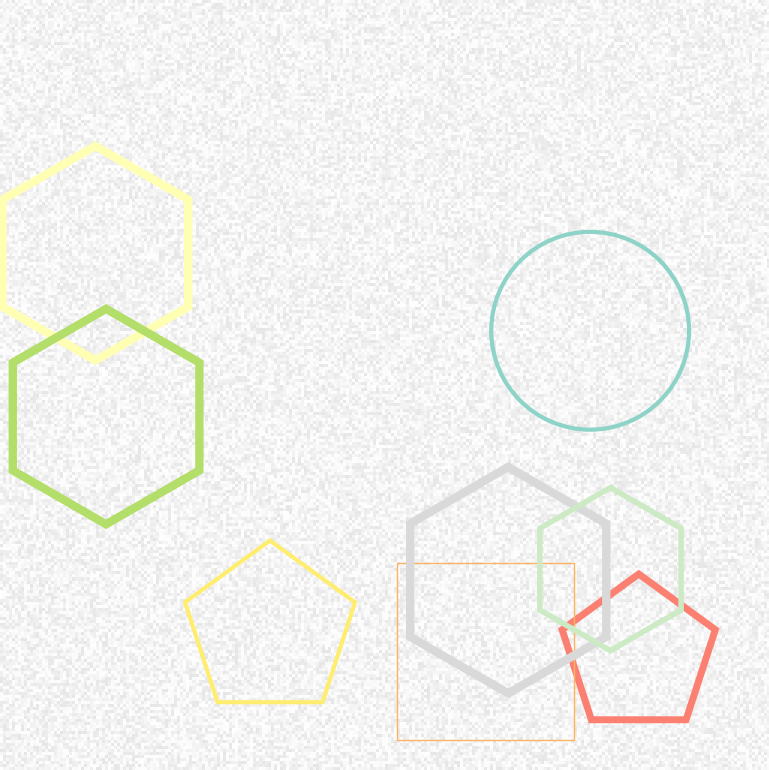[{"shape": "circle", "thickness": 1.5, "radius": 0.64, "center": [0.766, 0.57]}, {"shape": "hexagon", "thickness": 3, "radius": 0.7, "center": [0.124, 0.671]}, {"shape": "pentagon", "thickness": 2.5, "radius": 0.52, "center": [0.83, 0.15]}, {"shape": "square", "thickness": 0.5, "radius": 0.57, "center": [0.631, 0.154]}, {"shape": "hexagon", "thickness": 3, "radius": 0.7, "center": [0.138, 0.459]}, {"shape": "hexagon", "thickness": 3, "radius": 0.73, "center": [0.66, 0.246]}, {"shape": "hexagon", "thickness": 2, "radius": 0.53, "center": [0.793, 0.261]}, {"shape": "pentagon", "thickness": 1.5, "radius": 0.58, "center": [0.351, 0.182]}]